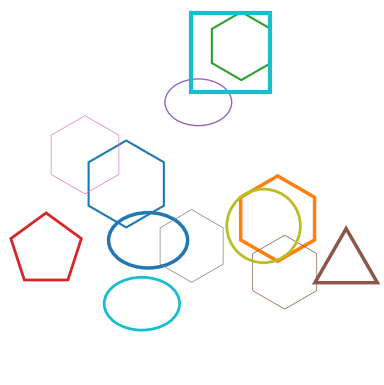[{"shape": "oval", "thickness": 2.5, "radius": 0.51, "center": [0.385, 0.376]}, {"shape": "hexagon", "thickness": 1.5, "radius": 0.56, "center": [0.328, 0.522]}, {"shape": "hexagon", "thickness": 2.5, "radius": 0.55, "center": [0.721, 0.432]}, {"shape": "hexagon", "thickness": 1.5, "radius": 0.44, "center": [0.627, 0.881]}, {"shape": "pentagon", "thickness": 2, "radius": 0.48, "center": [0.12, 0.351]}, {"shape": "oval", "thickness": 1, "radius": 0.43, "center": [0.515, 0.734]}, {"shape": "triangle", "thickness": 2.5, "radius": 0.47, "center": [0.899, 0.313]}, {"shape": "hexagon", "thickness": 0.5, "radius": 0.48, "center": [0.739, 0.293]}, {"shape": "hexagon", "thickness": 0.5, "radius": 0.51, "center": [0.221, 0.598]}, {"shape": "hexagon", "thickness": 0.5, "radius": 0.47, "center": [0.498, 0.361]}, {"shape": "circle", "thickness": 2, "radius": 0.48, "center": [0.685, 0.413]}, {"shape": "oval", "thickness": 2, "radius": 0.49, "center": [0.369, 0.211]}, {"shape": "square", "thickness": 3, "radius": 0.51, "center": [0.599, 0.864]}]